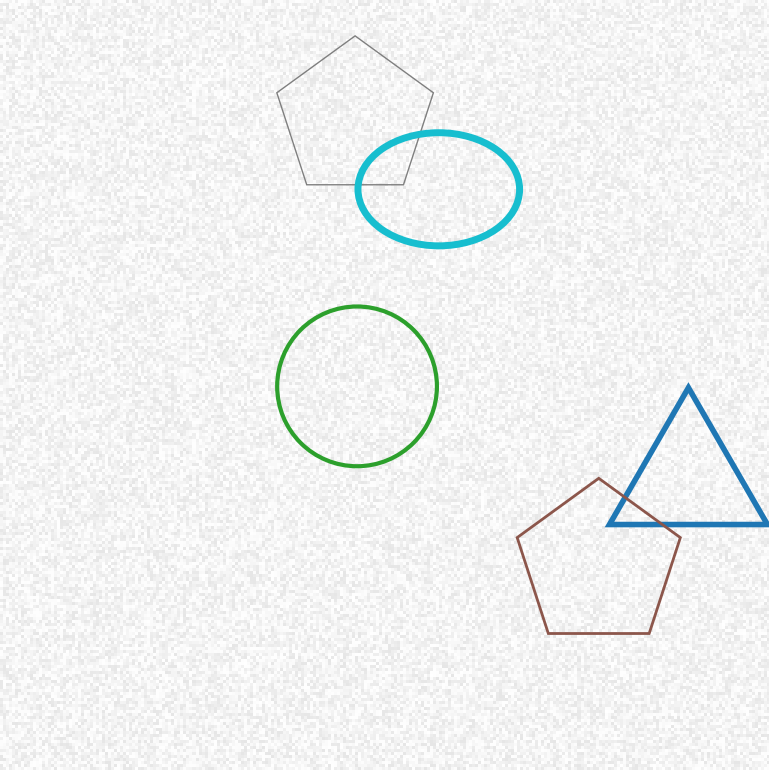[{"shape": "triangle", "thickness": 2, "radius": 0.59, "center": [0.894, 0.378]}, {"shape": "circle", "thickness": 1.5, "radius": 0.52, "center": [0.464, 0.498]}, {"shape": "pentagon", "thickness": 1, "radius": 0.56, "center": [0.778, 0.267]}, {"shape": "pentagon", "thickness": 0.5, "radius": 0.53, "center": [0.461, 0.847]}, {"shape": "oval", "thickness": 2.5, "radius": 0.52, "center": [0.57, 0.754]}]